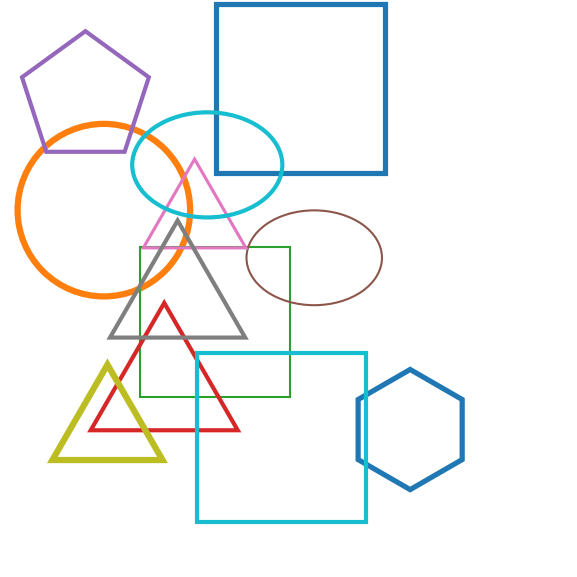[{"shape": "hexagon", "thickness": 2.5, "radius": 0.52, "center": [0.71, 0.255]}, {"shape": "square", "thickness": 2.5, "radius": 0.73, "center": [0.52, 0.846]}, {"shape": "circle", "thickness": 3, "radius": 0.75, "center": [0.18, 0.635]}, {"shape": "square", "thickness": 1, "radius": 0.65, "center": [0.373, 0.442]}, {"shape": "triangle", "thickness": 2, "radius": 0.73, "center": [0.284, 0.328]}, {"shape": "pentagon", "thickness": 2, "radius": 0.58, "center": [0.148, 0.83]}, {"shape": "oval", "thickness": 1, "radius": 0.59, "center": [0.544, 0.553]}, {"shape": "triangle", "thickness": 1.5, "radius": 0.51, "center": [0.337, 0.621]}, {"shape": "triangle", "thickness": 2, "radius": 0.68, "center": [0.308, 0.482]}, {"shape": "triangle", "thickness": 3, "radius": 0.55, "center": [0.186, 0.258]}, {"shape": "square", "thickness": 2, "radius": 0.73, "center": [0.487, 0.242]}, {"shape": "oval", "thickness": 2, "radius": 0.65, "center": [0.359, 0.714]}]